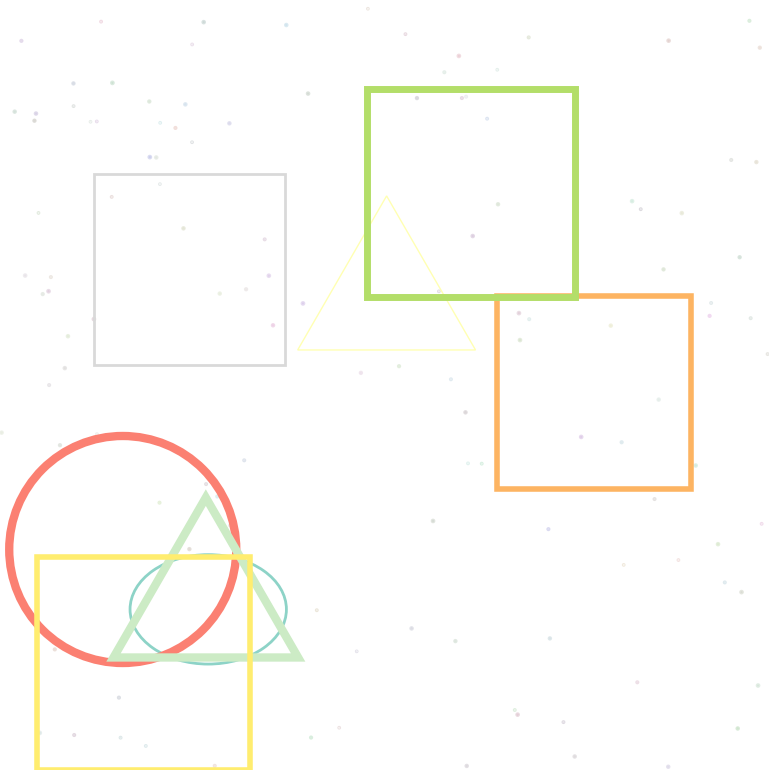[{"shape": "oval", "thickness": 1, "radius": 0.51, "center": [0.27, 0.209]}, {"shape": "triangle", "thickness": 0.5, "radius": 0.67, "center": [0.502, 0.612]}, {"shape": "circle", "thickness": 3, "radius": 0.74, "center": [0.159, 0.286]}, {"shape": "square", "thickness": 2, "radius": 0.63, "center": [0.771, 0.491]}, {"shape": "square", "thickness": 2.5, "radius": 0.68, "center": [0.611, 0.749]}, {"shape": "square", "thickness": 1, "radius": 0.62, "center": [0.247, 0.65]}, {"shape": "triangle", "thickness": 3, "radius": 0.69, "center": [0.267, 0.215]}, {"shape": "square", "thickness": 2, "radius": 0.69, "center": [0.186, 0.138]}]